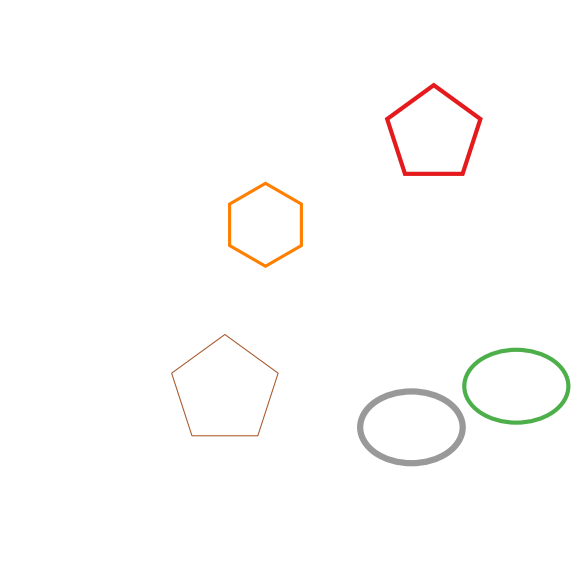[{"shape": "pentagon", "thickness": 2, "radius": 0.42, "center": [0.751, 0.767]}, {"shape": "oval", "thickness": 2, "radius": 0.45, "center": [0.894, 0.33]}, {"shape": "hexagon", "thickness": 1.5, "radius": 0.36, "center": [0.46, 0.61]}, {"shape": "pentagon", "thickness": 0.5, "radius": 0.48, "center": [0.389, 0.323]}, {"shape": "oval", "thickness": 3, "radius": 0.44, "center": [0.712, 0.259]}]